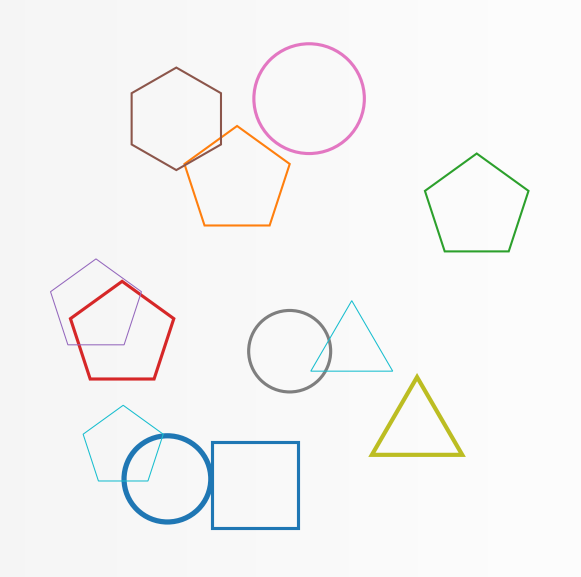[{"shape": "circle", "thickness": 2.5, "radius": 0.37, "center": [0.288, 0.17]}, {"shape": "square", "thickness": 1.5, "radius": 0.37, "center": [0.439, 0.159]}, {"shape": "pentagon", "thickness": 1, "radius": 0.48, "center": [0.408, 0.686]}, {"shape": "pentagon", "thickness": 1, "radius": 0.47, "center": [0.82, 0.64]}, {"shape": "pentagon", "thickness": 1.5, "radius": 0.47, "center": [0.21, 0.418]}, {"shape": "pentagon", "thickness": 0.5, "radius": 0.41, "center": [0.165, 0.469]}, {"shape": "hexagon", "thickness": 1, "radius": 0.44, "center": [0.303, 0.793]}, {"shape": "circle", "thickness": 1.5, "radius": 0.48, "center": [0.532, 0.828]}, {"shape": "circle", "thickness": 1.5, "radius": 0.35, "center": [0.498, 0.391]}, {"shape": "triangle", "thickness": 2, "radius": 0.45, "center": [0.718, 0.256]}, {"shape": "pentagon", "thickness": 0.5, "radius": 0.36, "center": [0.212, 0.225]}, {"shape": "triangle", "thickness": 0.5, "radius": 0.41, "center": [0.605, 0.397]}]